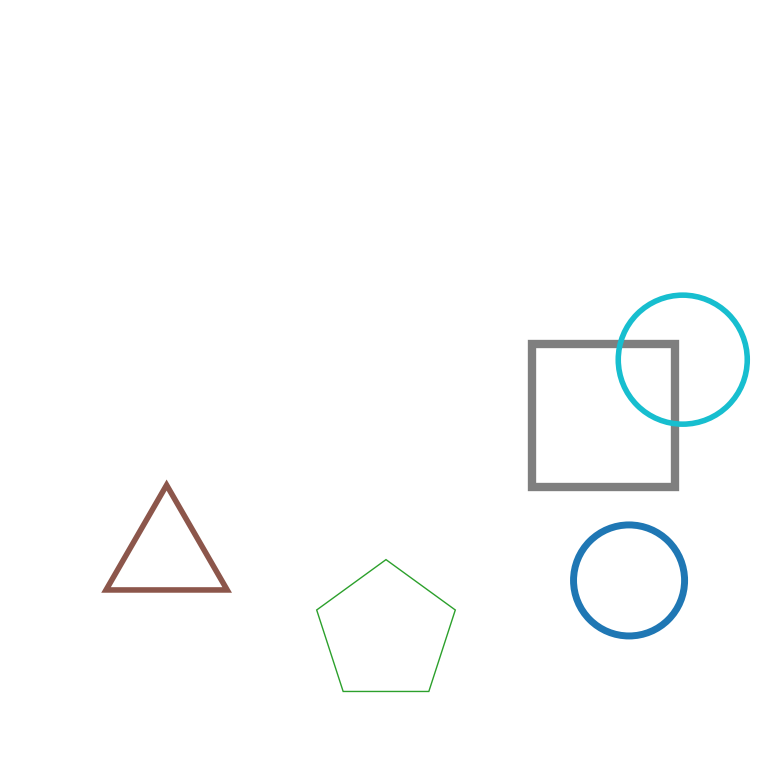[{"shape": "circle", "thickness": 2.5, "radius": 0.36, "center": [0.817, 0.246]}, {"shape": "pentagon", "thickness": 0.5, "radius": 0.47, "center": [0.501, 0.179]}, {"shape": "triangle", "thickness": 2, "radius": 0.45, "center": [0.216, 0.279]}, {"shape": "square", "thickness": 3, "radius": 0.46, "center": [0.783, 0.46]}, {"shape": "circle", "thickness": 2, "radius": 0.42, "center": [0.887, 0.533]}]